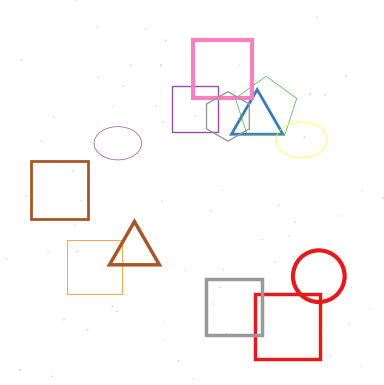[{"shape": "square", "thickness": 2.5, "radius": 0.42, "center": [0.746, 0.152]}, {"shape": "circle", "thickness": 3, "radius": 0.34, "center": [0.828, 0.283]}, {"shape": "triangle", "thickness": 2, "radius": 0.39, "center": [0.668, 0.69]}, {"shape": "pentagon", "thickness": 0.5, "radius": 0.42, "center": [0.691, 0.718]}, {"shape": "square", "thickness": 1, "radius": 0.3, "center": [0.507, 0.717]}, {"shape": "oval", "thickness": 0.5, "radius": 0.31, "center": [0.306, 0.628]}, {"shape": "square", "thickness": 0.5, "radius": 0.35, "center": [0.246, 0.306]}, {"shape": "oval", "thickness": 0.5, "radius": 0.33, "center": [0.784, 0.637]}, {"shape": "square", "thickness": 2, "radius": 0.37, "center": [0.155, 0.506]}, {"shape": "triangle", "thickness": 2.5, "radius": 0.37, "center": [0.349, 0.35]}, {"shape": "square", "thickness": 3, "radius": 0.38, "center": [0.578, 0.82]}, {"shape": "hexagon", "thickness": 1, "radius": 0.32, "center": [0.592, 0.698]}, {"shape": "square", "thickness": 2.5, "radius": 0.36, "center": [0.609, 0.203]}]